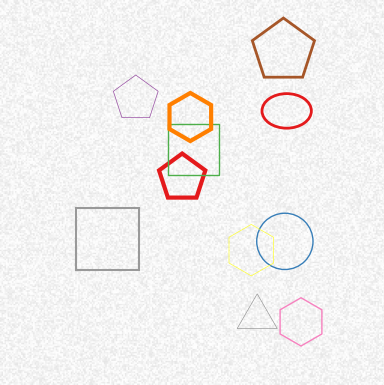[{"shape": "pentagon", "thickness": 3, "radius": 0.32, "center": [0.473, 0.538]}, {"shape": "oval", "thickness": 2, "radius": 0.32, "center": [0.745, 0.712]}, {"shape": "circle", "thickness": 1, "radius": 0.37, "center": [0.74, 0.373]}, {"shape": "square", "thickness": 1, "radius": 0.33, "center": [0.502, 0.611]}, {"shape": "pentagon", "thickness": 0.5, "radius": 0.31, "center": [0.353, 0.744]}, {"shape": "hexagon", "thickness": 3, "radius": 0.31, "center": [0.494, 0.696]}, {"shape": "hexagon", "thickness": 0.5, "radius": 0.33, "center": [0.653, 0.35]}, {"shape": "pentagon", "thickness": 2, "radius": 0.42, "center": [0.736, 0.868]}, {"shape": "hexagon", "thickness": 1, "radius": 0.31, "center": [0.782, 0.164]}, {"shape": "square", "thickness": 1.5, "radius": 0.41, "center": [0.279, 0.379]}, {"shape": "triangle", "thickness": 0.5, "radius": 0.3, "center": [0.668, 0.177]}]